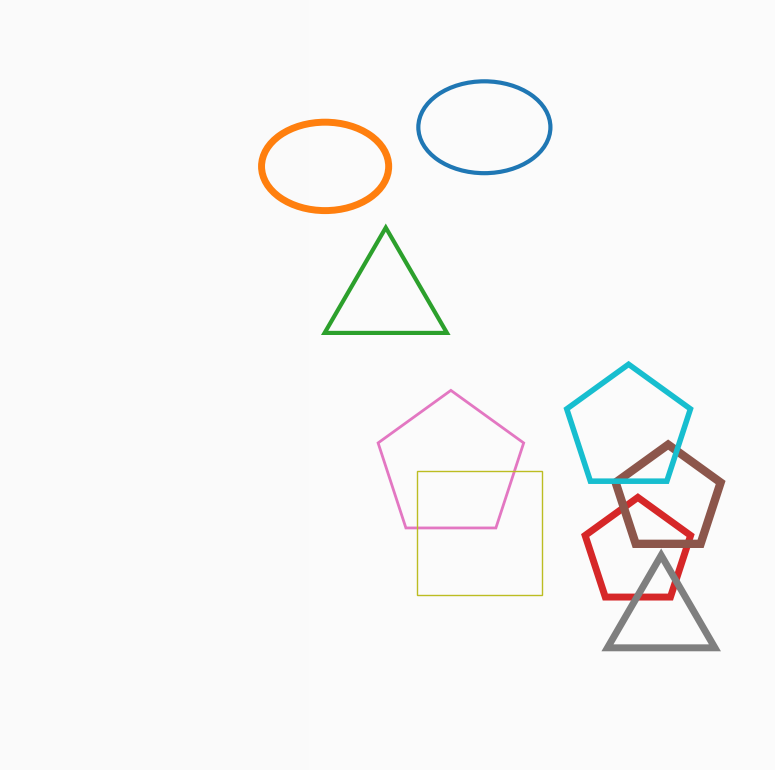[{"shape": "oval", "thickness": 1.5, "radius": 0.43, "center": [0.625, 0.835]}, {"shape": "oval", "thickness": 2.5, "radius": 0.41, "center": [0.419, 0.784]}, {"shape": "triangle", "thickness": 1.5, "radius": 0.46, "center": [0.498, 0.613]}, {"shape": "pentagon", "thickness": 2.5, "radius": 0.36, "center": [0.823, 0.282]}, {"shape": "pentagon", "thickness": 3, "radius": 0.36, "center": [0.862, 0.351]}, {"shape": "pentagon", "thickness": 1, "radius": 0.49, "center": [0.582, 0.394]}, {"shape": "triangle", "thickness": 2.5, "radius": 0.4, "center": [0.853, 0.199]}, {"shape": "square", "thickness": 0.5, "radius": 0.4, "center": [0.619, 0.308]}, {"shape": "pentagon", "thickness": 2, "radius": 0.42, "center": [0.811, 0.443]}]